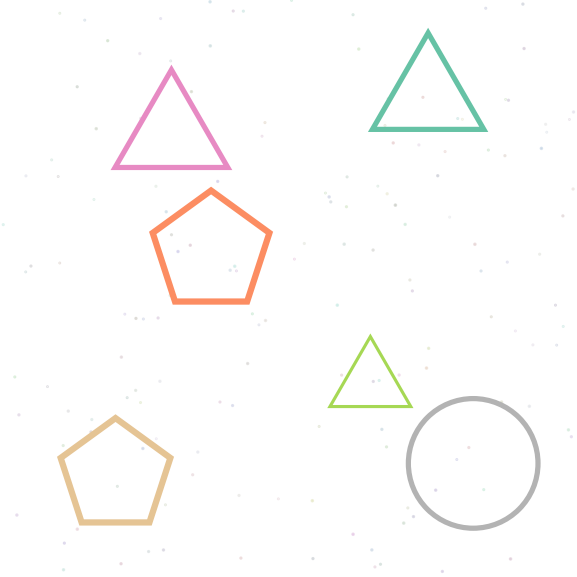[{"shape": "triangle", "thickness": 2.5, "radius": 0.56, "center": [0.741, 0.831]}, {"shape": "pentagon", "thickness": 3, "radius": 0.53, "center": [0.365, 0.563]}, {"shape": "triangle", "thickness": 2.5, "radius": 0.56, "center": [0.297, 0.765]}, {"shape": "triangle", "thickness": 1.5, "radius": 0.4, "center": [0.641, 0.336]}, {"shape": "pentagon", "thickness": 3, "radius": 0.5, "center": [0.2, 0.175]}, {"shape": "circle", "thickness": 2.5, "radius": 0.56, "center": [0.819, 0.197]}]